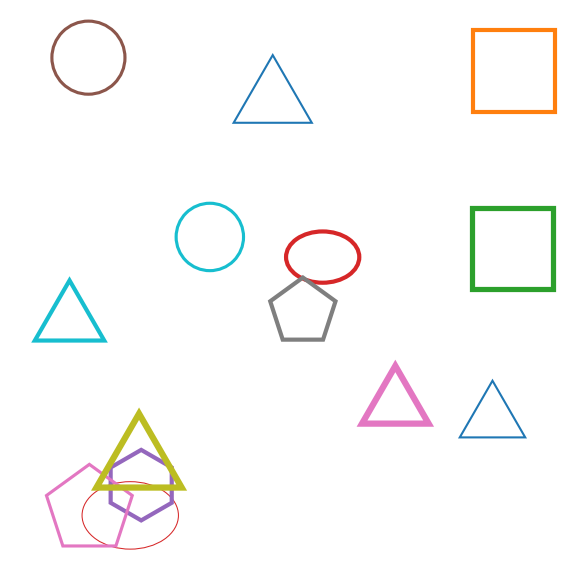[{"shape": "triangle", "thickness": 1, "radius": 0.33, "center": [0.853, 0.274]}, {"shape": "triangle", "thickness": 1, "radius": 0.39, "center": [0.472, 0.826]}, {"shape": "square", "thickness": 2, "radius": 0.35, "center": [0.89, 0.877]}, {"shape": "square", "thickness": 2.5, "radius": 0.35, "center": [0.888, 0.569]}, {"shape": "oval", "thickness": 0.5, "radius": 0.42, "center": [0.226, 0.107]}, {"shape": "oval", "thickness": 2, "radius": 0.32, "center": [0.559, 0.554]}, {"shape": "hexagon", "thickness": 2, "radius": 0.31, "center": [0.244, 0.159]}, {"shape": "circle", "thickness": 1.5, "radius": 0.32, "center": [0.153, 0.899]}, {"shape": "pentagon", "thickness": 1.5, "radius": 0.39, "center": [0.155, 0.117]}, {"shape": "triangle", "thickness": 3, "radius": 0.33, "center": [0.685, 0.299]}, {"shape": "pentagon", "thickness": 2, "radius": 0.3, "center": [0.524, 0.459]}, {"shape": "triangle", "thickness": 3, "radius": 0.43, "center": [0.241, 0.197]}, {"shape": "circle", "thickness": 1.5, "radius": 0.29, "center": [0.363, 0.589]}, {"shape": "triangle", "thickness": 2, "radius": 0.35, "center": [0.12, 0.444]}]